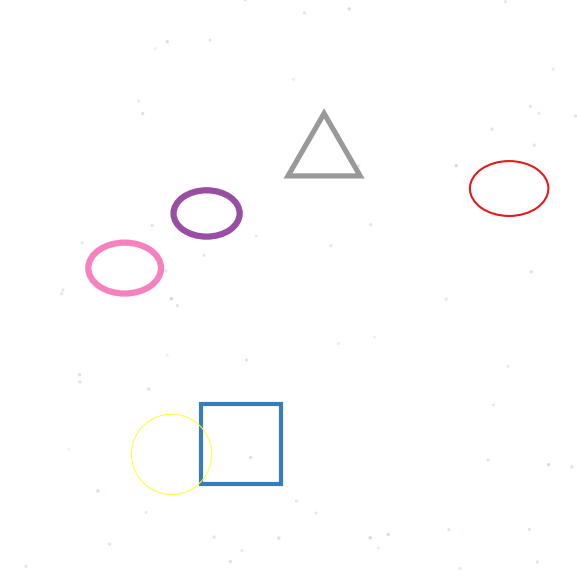[{"shape": "oval", "thickness": 1, "radius": 0.34, "center": [0.882, 0.673]}, {"shape": "square", "thickness": 2, "radius": 0.35, "center": [0.418, 0.231]}, {"shape": "oval", "thickness": 3, "radius": 0.29, "center": [0.358, 0.63]}, {"shape": "circle", "thickness": 0.5, "radius": 0.35, "center": [0.297, 0.212]}, {"shape": "oval", "thickness": 3, "radius": 0.31, "center": [0.216, 0.535]}, {"shape": "triangle", "thickness": 2.5, "radius": 0.36, "center": [0.561, 0.731]}]